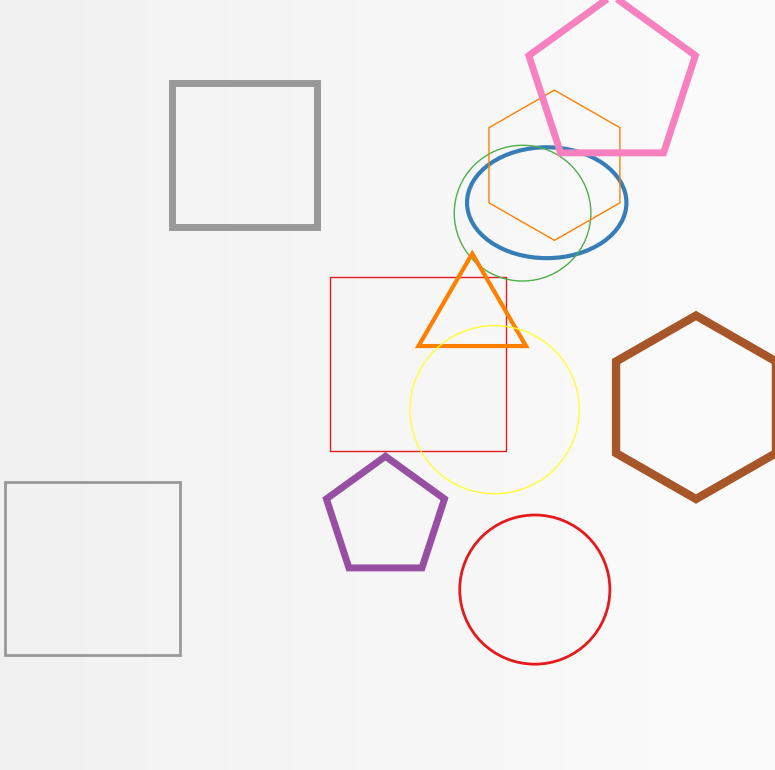[{"shape": "square", "thickness": 0.5, "radius": 0.57, "center": [0.539, 0.527]}, {"shape": "circle", "thickness": 1, "radius": 0.48, "center": [0.69, 0.234]}, {"shape": "oval", "thickness": 1.5, "radius": 0.51, "center": [0.705, 0.737]}, {"shape": "circle", "thickness": 0.5, "radius": 0.44, "center": [0.674, 0.723]}, {"shape": "pentagon", "thickness": 2.5, "radius": 0.4, "center": [0.497, 0.327]}, {"shape": "hexagon", "thickness": 0.5, "radius": 0.49, "center": [0.715, 0.785]}, {"shape": "triangle", "thickness": 1.5, "radius": 0.4, "center": [0.609, 0.591]}, {"shape": "circle", "thickness": 0.5, "radius": 0.55, "center": [0.638, 0.468]}, {"shape": "hexagon", "thickness": 3, "radius": 0.6, "center": [0.898, 0.471]}, {"shape": "pentagon", "thickness": 2.5, "radius": 0.57, "center": [0.79, 0.893]}, {"shape": "square", "thickness": 1, "radius": 0.56, "center": [0.119, 0.262]}, {"shape": "square", "thickness": 2.5, "radius": 0.47, "center": [0.315, 0.799]}]